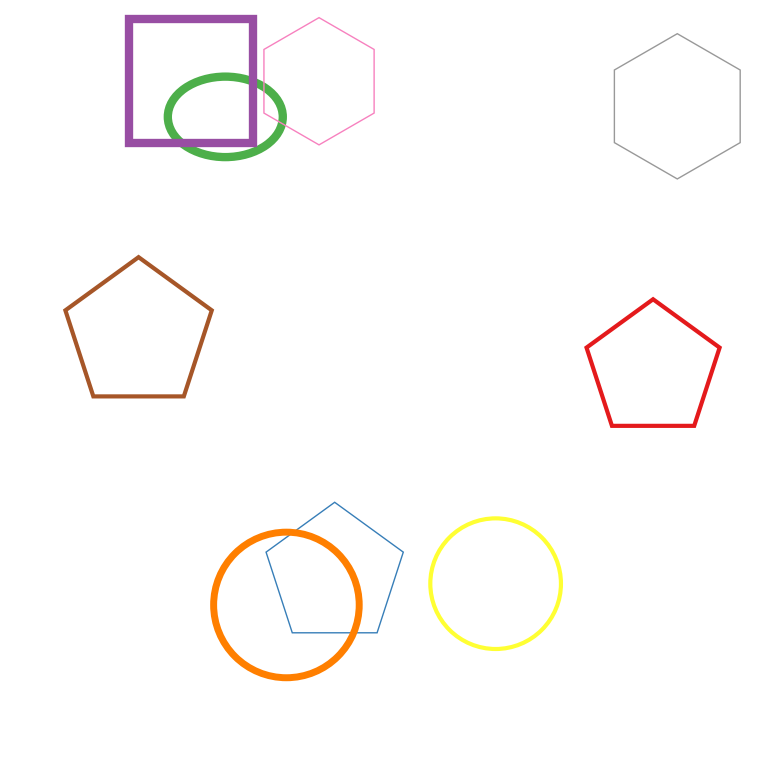[{"shape": "pentagon", "thickness": 1.5, "radius": 0.45, "center": [0.848, 0.52]}, {"shape": "pentagon", "thickness": 0.5, "radius": 0.47, "center": [0.435, 0.254]}, {"shape": "oval", "thickness": 3, "radius": 0.37, "center": [0.293, 0.848]}, {"shape": "square", "thickness": 3, "radius": 0.4, "center": [0.248, 0.895]}, {"shape": "circle", "thickness": 2.5, "radius": 0.47, "center": [0.372, 0.214]}, {"shape": "circle", "thickness": 1.5, "radius": 0.42, "center": [0.644, 0.242]}, {"shape": "pentagon", "thickness": 1.5, "radius": 0.5, "center": [0.18, 0.566]}, {"shape": "hexagon", "thickness": 0.5, "radius": 0.41, "center": [0.414, 0.894]}, {"shape": "hexagon", "thickness": 0.5, "radius": 0.47, "center": [0.88, 0.862]}]